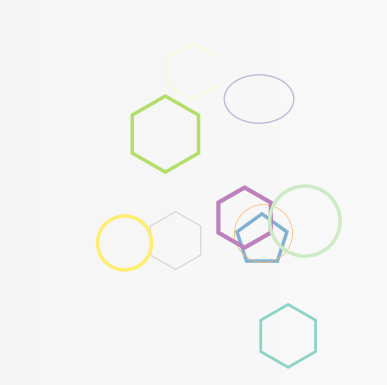[{"shape": "hexagon", "thickness": 2, "radius": 0.41, "center": [0.744, 0.128]}, {"shape": "hexagon", "thickness": 0.5, "radius": 0.37, "center": [0.497, 0.815]}, {"shape": "oval", "thickness": 1, "radius": 0.45, "center": [0.668, 0.743]}, {"shape": "pentagon", "thickness": 2.5, "radius": 0.34, "center": [0.676, 0.377]}, {"shape": "circle", "thickness": 0.5, "radius": 0.38, "center": [0.68, 0.394]}, {"shape": "hexagon", "thickness": 2.5, "radius": 0.49, "center": [0.427, 0.652]}, {"shape": "hexagon", "thickness": 1, "radius": 0.38, "center": [0.453, 0.375]}, {"shape": "hexagon", "thickness": 3, "radius": 0.39, "center": [0.631, 0.435]}, {"shape": "circle", "thickness": 2.5, "radius": 0.45, "center": [0.787, 0.426]}, {"shape": "circle", "thickness": 2.5, "radius": 0.35, "center": [0.322, 0.369]}]